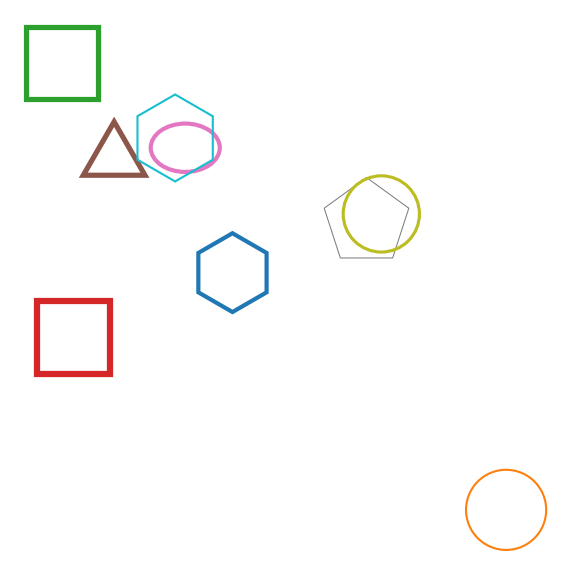[{"shape": "hexagon", "thickness": 2, "radius": 0.34, "center": [0.403, 0.527]}, {"shape": "circle", "thickness": 1, "radius": 0.35, "center": [0.876, 0.116]}, {"shape": "square", "thickness": 2.5, "radius": 0.31, "center": [0.107, 0.89]}, {"shape": "square", "thickness": 3, "radius": 0.32, "center": [0.128, 0.415]}, {"shape": "triangle", "thickness": 2.5, "radius": 0.31, "center": [0.198, 0.727]}, {"shape": "oval", "thickness": 2, "radius": 0.3, "center": [0.321, 0.743]}, {"shape": "pentagon", "thickness": 0.5, "radius": 0.39, "center": [0.635, 0.615]}, {"shape": "circle", "thickness": 1.5, "radius": 0.33, "center": [0.66, 0.629]}, {"shape": "hexagon", "thickness": 1, "radius": 0.38, "center": [0.303, 0.76]}]